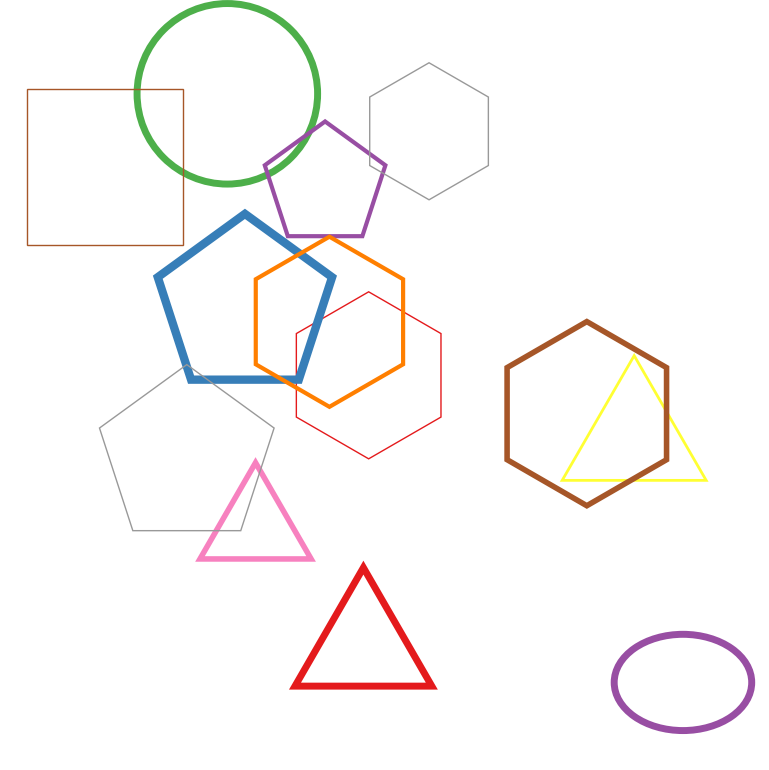[{"shape": "hexagon", "thickness": 0.5, "radius": 0.54, "center": [0.479, 0.513]}, {"shape": "triangle", "thickness": 2.5, "radius": 0.51, "center": [0.472, 0.16]}, {"shape": "pentagon", "thickness": 3, "radius": 0.6, "center": [0.318, 0.603]}, {"shape": "circle", "thickness": 2.5, "radius": 0.59, "center": [0.295, 0.878]}, {"shape": "pentagon", "thickness": 1.5, "radius": 0.41, "center": [0.422, 0.76]}, {"shape": "oval", "thickness": 2.5, "radius": 0.45, "center": [0.887, 0.114]}, {"shape": "hexagon", "thickness": 1.5, "radius": 0.55, "center": [0.428, 0.582]}, {"shape": "triangle", "thickness": 1, "radius": 0.54, "center": [0.824, 0.43]}, {"shape": "hexagon", "thickness": 2, "radius": 0.6, "center": [0.762, 0.463]}, {"shape": "square", "thickness": 0.5, "radius": 0.51, "center": [0.136, 0.783]}, {"shape": "triangle", "thickness": 2, "radius": 0.42, "center": [0.332, 0.316]}, {"shape": "hexagon", "thickness": 0.5, "radius": 0.44, "center": [0.557, 0.83]}, {"shape": "pentagon", "thickness": 0.5, "radius": 0.6, "center": [0.243, 0.407]}]